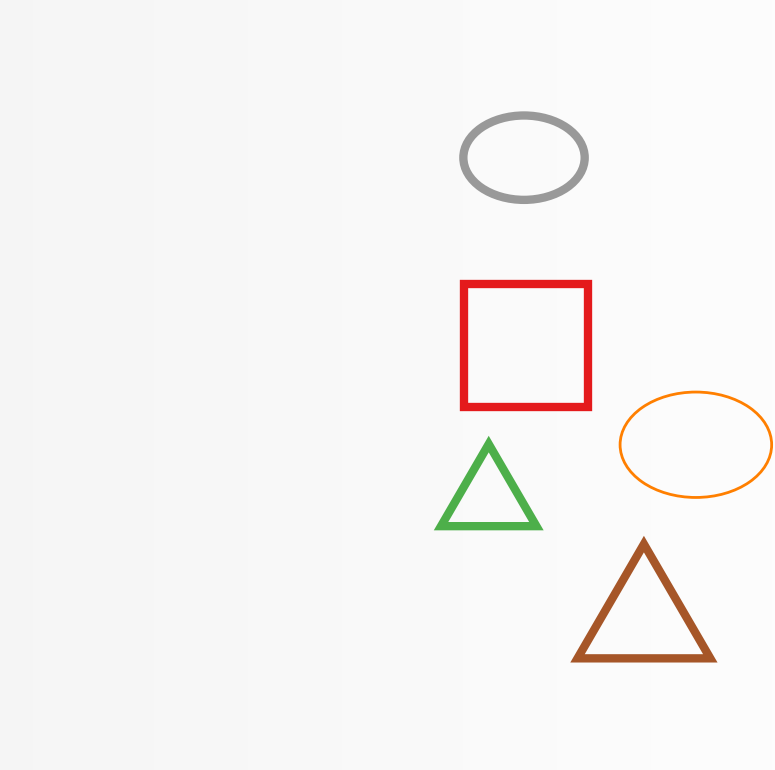[{"shape": "square", "thickness": 3, "radius": 0.4, "center": [0.678, 0.551]}, {"shape": "triangle", "thickness": 3, "radius": 0.36, "center": [0.631, 0.352]}, {"shape": "oval", "thickness": 1, "radius": 0.49, "center": [0.898, 0.422]}, {"shape": "triangle", "thickness": 3, "radius": 0.49, "center": [0.831, 0.194]}, {"shape": "oval", "thickness": 3, "radius": 0.39, "center": [0.676, 0.795]}]